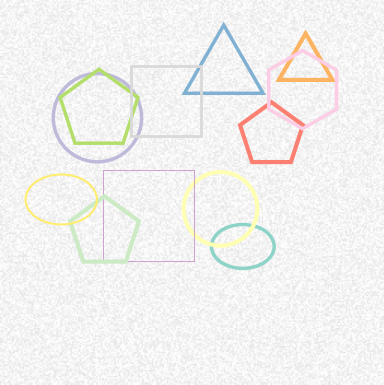[{"shape": "oval", "thickness": 2.5, "radius": 0.41, "center": [0.631, 0.36]}, {"shape": "circle", "thickness": 3, "radius": 0.48, "center": [0.573, 0.458]}, {"shape": "circle", "thickness": 2.5, "radius": 0.57, "center": [0.253, 0.694]}, {"shape": "pentagon", "thickness": 3, "radius": 0.43, "center": [0.705, 0.649]}, {"shape": "triangle", "thickness": 2.5, "radius": 0.59, "center": [0.581, 0.817]}, {"shape": "triangle", "thickness": 3, "radius": 0.4, "center": [0.794, 0.833]}, {"shape": "pentagon", "thickness": 2.5, "radius": 0.53, "center": [0.257, 0.714]}, {"shape": "hexagon", "thickness": 2.5, "radius": 0.51, "center": [0.786, 0.767]}, {"shape": "square", "thickness": 2, "radius": 0.45, "center": [0.431, 0.738]}, {"shape": "square", "thickness": 0.5, "radius": 0.59, "center": [0.386, 0.44]}, {"shape": "pentagon", "thickness": 3, "radius": 0.47, "center": [0.271, 0.396]}, {"shape": "oval", "thickness": 1.5, "radius": 0.46, "center": [0.159, 0.482]}]